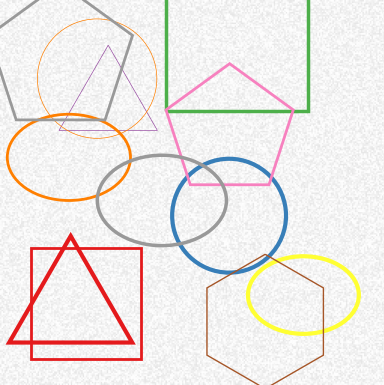[{"shape": "square", "thickness": 2, "radius": 0.72, "center": [0.223, 0.212]}, {"shape": "triangle", "thickness": 3, "radius": 0.92, "center": [0.184, 0.203]}, {"shape": "circle", "thickness": 3, "radius": 0.74, "center": [0.595, 0.44]}, {"shape": "square", "thickness": 2.5, "radius": 0.93, "center": [0.616, 0.898]}, {"shape": "triangle", "thickness": 0.5, "radius": 0.74, "center": [0.281, 0.735]}, {"shape": "oval", "thickness": 2, "radius": 0.8, "center": [0.179, 0.591]}, {"shape": "circle", "thickness": 0.5, "radius": 0.78, "center": [0.252, 0.796]}, {"shape": "oval", "thickness": 3, "radius": 0.72, "center": [0.788, 0.234]}, {"shape": "hexagon", "thickness": 1, "radius": 0.87, "center": [0.689, 0.165]}, {"shape": "pentagon", "thickness": 2, "radius": 0.87, "center": [0.596, 0.661]}, {"shape": "oval", "thickness": 2.5, "radius": 0.84, "center": [0.42, 0.479]}, {"shape": "pentagon", "thickness": 2, "radius": 0.98, "center": [0.158, 0.847]}]